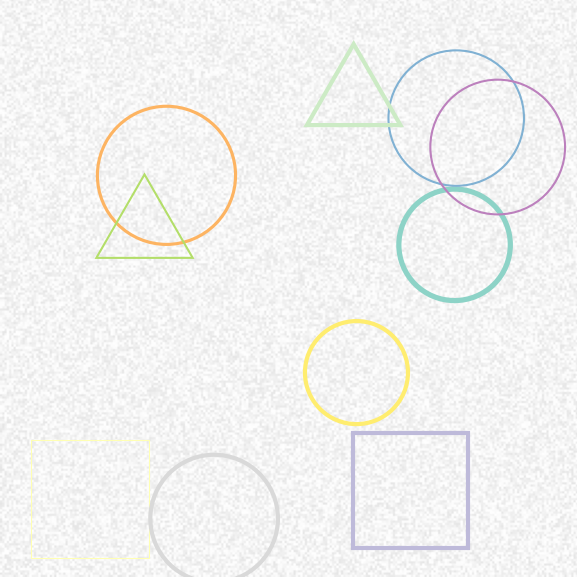[{"shape": "circle", "thickness": 2.5, "radius": 0.48, "center": [0.787, 0.575]}, {"shape": "square", "thickness": 0.5, "radius": 0.51, "center": [0.156, 0.135]}, {"shape": "square", "thickness": 2, "radius": 0.5, "center": [0.71, 0.15]}, {"shape": "circle", "thickness": 1, "radius": 0.59, "center": [0.79, 0.795]}, {"shape": "circle", "thickness": 1.5, "radius": 0.6, "center": [0.288, 0.696]}, {"shape": "triangle", "thickness": 1, "radius": 0.48, "center": [0.25, 0.601]}, {"shape": "circle", "thickness": 2, "radius": 0.55, "center": [0.371, 0.101]}, {"shape": "circle", "thickness": 1, "radius": 0.58, "center": [0.862, 0.745]}, {"shape": "triangle", "thickness": 2, "radius": 0.47, "center": [0.612, 0.829]}, {"shape": "circle", "thickness": 2, "radius": 0.45, "center": [0.617, 0.354]}]